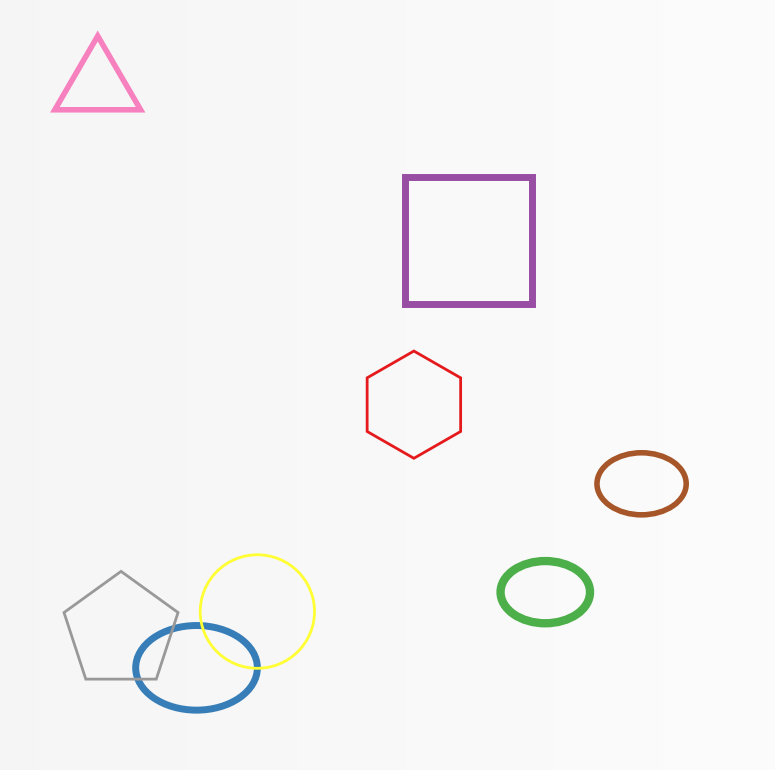[{"shape": "hexagon", "thickness": 1, "radius": 0.35, "center": [0.534, 0.474]}, {"shape": "oval", "thickness": 2.5, "radius": 0.39, "center": [0.254, 0.133]}, {"shape": "oval", "thickness": 3, "radius": 0.29, "center": [0.704, 0.231]}, {"shape": "square", "thickness": 2.5, "radius": 0.41, "center": [0.605, 0.688]}, {"shape": "circle", "thickness": 1, "radius": 0.37, "center": [0.332, 0.206]}, {"shape": "oval", "thickness": 2, "radius": 0.29, "center": [0.828, 0.372]}, {"shape": "triangle", "thickness": 2, "radius": 0.32, "center": [0.126, 0.889]}, {"shape": "pentagon", "thickness": 1, "radius": 0.39, "center": [0.156, 0.181]}]